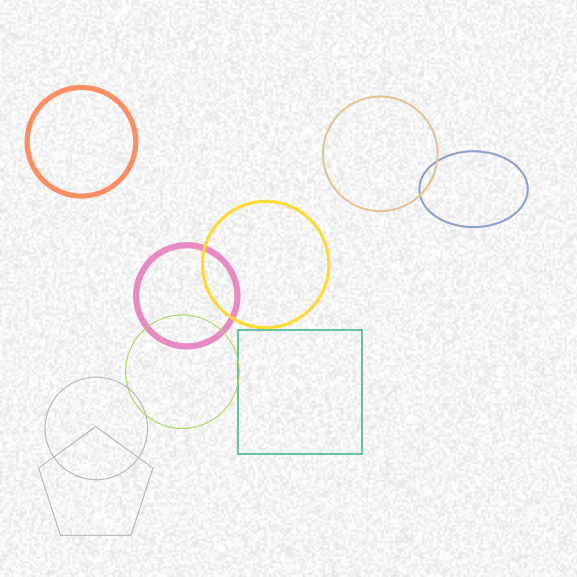[{"shape": "square", "thickness": 1, "radius": 0.54, "center": [0.52, 0.321]}, {"shape": "circle", "thickness": 2.5, "radius": 0.47, "center": [0.141, 0.754]}, {"shape": "oval", "thickness": 1, "radius": 0.47, "center": [0.82, 0.671]}, {"shape": "circle", "thickness": 3, "radius": 0.44, "center": [0.323, 0.487]}, {"shape": "circle", "thickness": 0.5, "radius": 0.49, "center": [0.316, 0.356]}, {"shape": "circle", "thickness": 1.5, "radius": 0.55, "center": [0.46, 0.541]}, {"shape": "circle", "thickness": 1, "radius": 0.5, "center": [0.659, 0.733]}, {"shape": "pentagon", "thickness": 0.5, "radius": 0.52, "center": [0.166, 0.156]}, {"shape": "circle", "thickness": 0.5, "radius": 0.44, "center": [0.167, 0.257]}]